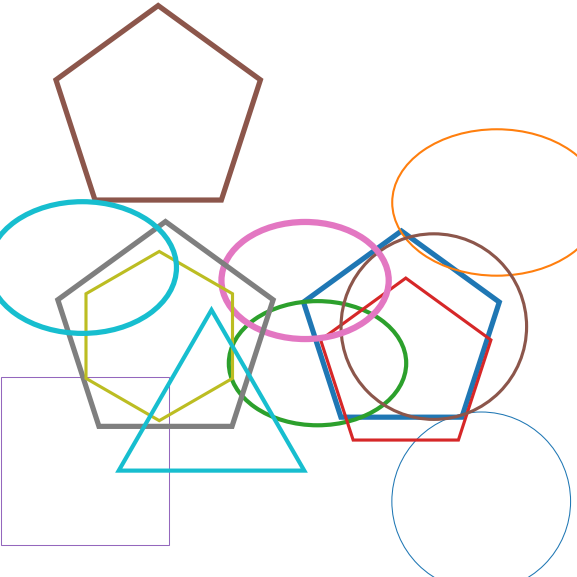[{"shape": "circle", "thickness": 0.5, "radius": 0.77, "center": [0.833, 0.131]}, {"shape": "pentagon", "thickness": 2.5, "radius": 0.89, "center": [0.695, 0.421]}, {"shape": "oval", "thickness": 1, "radius": 0.91, "center": [0.86, 0.649]}, {"shape": "oval", "thickness": 2, "radius": 0.77, "center": [0.55, 0.37]}, {"shape": "pentagon", "thickness": 1.5, "radius": 0.78, "center": [0.703, 0.363]}, {"shape": "square", "thickness": 0.5, "radius": 0.73, "center": [0.147, 0.201]}, {"shape": "circle", "thickness": 1.5, "radius": 0.8, "center": [0.751, 0.434]}, {"shape": "pentagon", "thickness": 2.5, "radius": 0.93, "center": [0.274, 0.803]}, {"shape": "oval", "thickness": 3, "radius": 0.72, "center": [0.528, 0.513]}, {"shape": "pentagon", "thickness": 2.5, "radius": 0.98, "center": [0.287, 0.419]}, {"shape": "hexagon", "thickness": 1.5, "radius": 0.73, "center": [0.276, 0.417]}, {"shape": "oval", "thickness": 2.5, "radius": 0.81, "center": [0.143, 0.536]}, {"shape": "triangle", "thickness": 2, "radius": 0.93, "center": [0.366, 0.277]}]